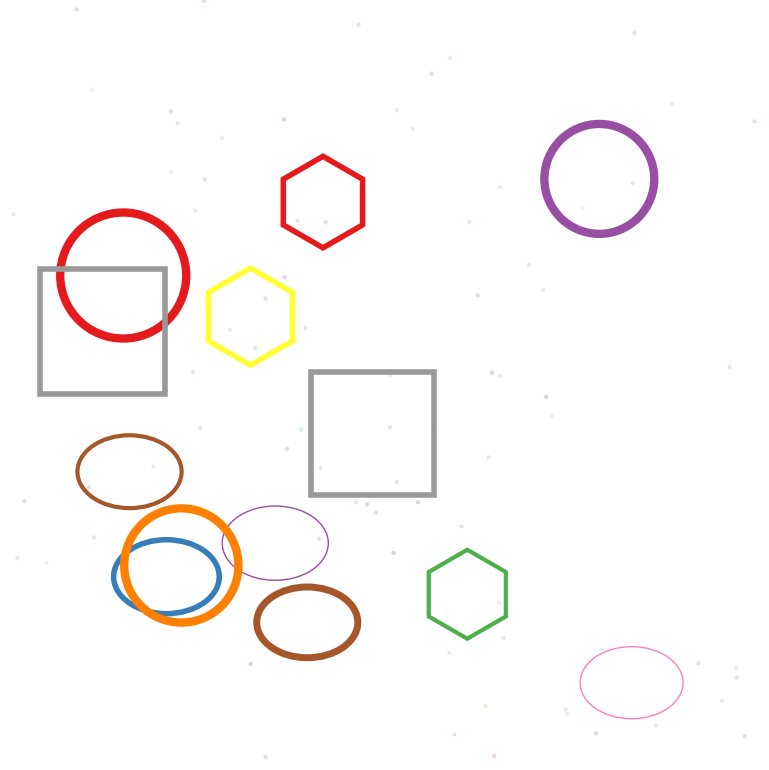[{"shape": "hexagon", "thickness": 2, "radius": 0.3, "center": [0.419, 0.738]}, {"shape": "circle", "thickness": 3, "radius": 0.41, "center": [0.16, 0.642]}, {"shape": "oval", "thickness": 2, "radius": 0.34, "center": [0.216, 0.251]}, {"shape": "hexagon", "thickness": 1.5, "radius": 0.29, "center": [0.607, 0.228]}, {"shape": "circle", "thickness": 3, "radius": 0.36, "center": [0.778, 0.768]}, {"shape": "oval", "thickness": 0.5, "radius": 0.34, "center": [0.357, 0.295]}, {"shape": "circle", "thickness": 3, "radius": 0.37, "center": [0.235, 0.266]}, {"shape": "hexagon", "thickness": 2, "radius": 0.32, "center": [0.325, 0.589]}, {"shape": "oval", "thickness": 2.5, "radius": 0.33, "center": [0.399, 0.192]}, {"shape": "oval", "thickness": 1.5, "radius": 0.34, "center": [0.168, 0.387]}, {"shape": "oval", "thickness": 0.5, "radius": 0.33, "center": [0.82, 0.113]}, {"shape": "square", "thickness": 2, "radius": 0.41, "center": [0.133, 0.57]}, {"shape": "square", "thickness": 2, "radius": 0.4, "center": [0.484, 0.438]}]